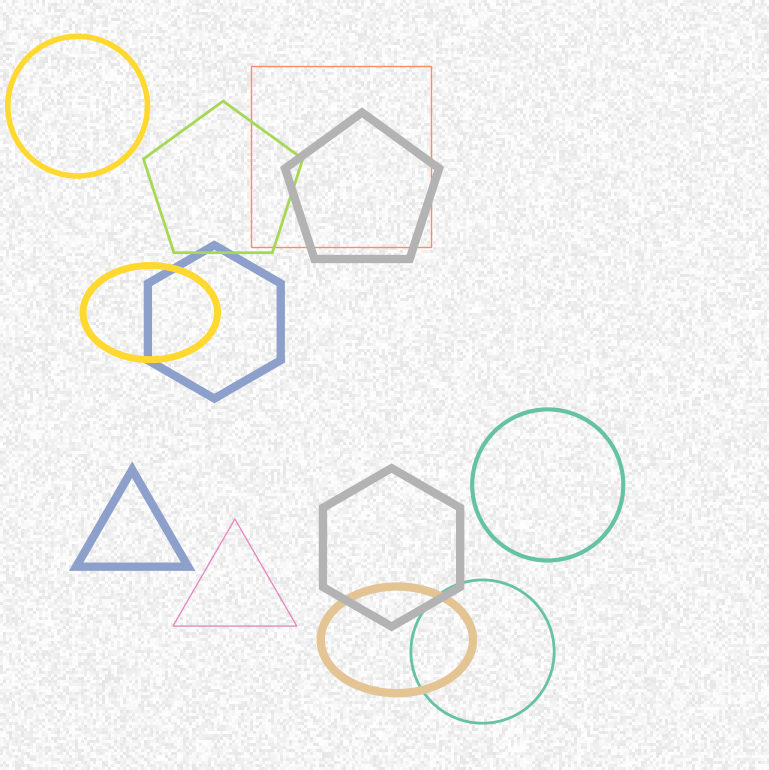[{"shape": "circle", "thickness": 1, "radius": 0.47, "center": [0.627, 0.154]}, {"shape": "circle", "thickness": 1.5, "radius": 0.49, "center": [0.711, 0.37]}, {"shape": "square", "thickness": 0.5, "radius": 0.59, "center": [0.443, 0.797]}, {"shape": "hexagon", "thickness": 3, "radius": 0.5, "center": [0.278, 0.582]}, {"shape": "triangle", "thickness": 3, "radius": 0.42, "center": [0.172, 0.306]}, {"shape": "triangle", "thickness": 0.5, "radius": 0.46, "center": [0.305, 0.233]}, {"shape": "pentagon", "thickness": 1, "radius": 0.54, "center": [0.29, 0.76]}, {"shape": "circle", "thickness": 2, "radius": 0.45, "center": [0.101, 0.862]}, {"shape": "oval", "thickness": 2.5, "radius": 0.44, "center": [0.195, 0.594]}, {"shape": "oval", "thickness": 3, "radius": 0.49, "center": [0.515, 0.169]}, {"shape": "pentagon", "thickness": 3, "radius": 0.53, "center": [0.47, 0.749]}, {"shape": "hexagon", "thickness": 3, "radius": 0.51, "center": [0.509, 0.289]}]